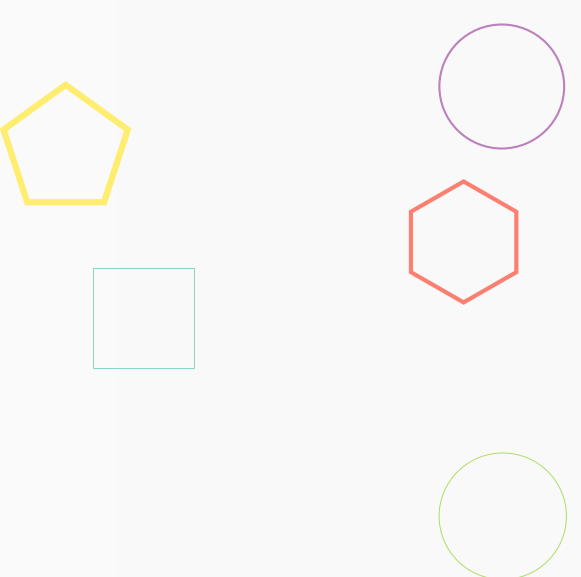[{"shape": "square", "thickness": 0.5, "radius": 0.43, "center": [0.247, 0.449]}, {"shape": "hexagon", "thickness": 2, "radius": 0.52, "center": [0.798, 0.58]}, {"shape": "circle", "thickness": 0.5, "radius": 0.55, "center": [0.865, 0.105]}, {"shape": "circle", "thickness": 1, "radius": 0.54, "center": [0.863, 0.849]}, {"shape": "pentagon", "thickness": 3, "radius": 0.56, "center": [0.113, 0.74]}]